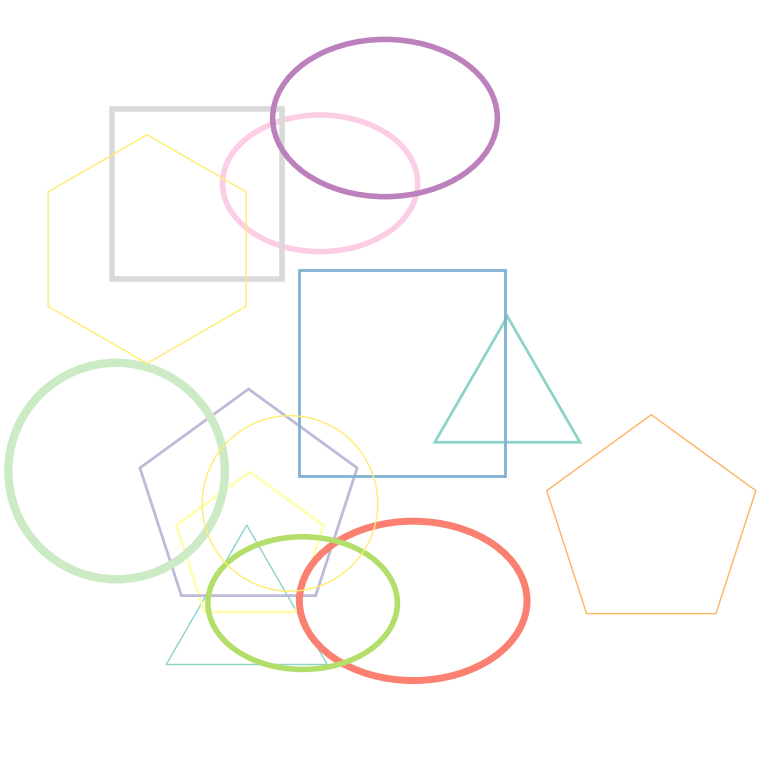[{"shape": "triangle", "thickness": 1, "radius": 0.54, "center": [0.659, 0.48]}, {"shape": "triangle", "thickness": 0.5, "radius": 0.6, "center": [0.32, 0.197]}, {"shape": "pentagon", "thickness": 1, "radius": 0.5, "center": [0.324, 0.287]}, {"shape": "pentagon", "thickness": 1, "radius": 0.74, "center": [0.323, 0.346]}, {"shape": "oval", "thickness": 2.5, "radius": 0.74, "center": [0.537, 0.22]}, {"shape": "square", "thickness": 1, "radius": 0.67, "center": [0.522, 0.515]}, {"shape": "pentagon", "thickness": 0.5, "radius": 0.71, "center": [0.846, 0.319]}, {"shape": "oval", "thickness": 2, "radius": 0.62, "center": [0.393, 0.217]}, {"shape": "oval", "thickness": 2, "radius": 0.63, "center": [0.416, 0.762]}, {"shape": "square", "thickness": 2, "radius": 0.55, "center": [0.256, 0.748]}, {"shape": "oval", "thickness": 2, "radius": 0.73, "center": [0.5, 0.847]}, {"shape": "circle", "thickness": 3, "radius": 0.7, "center": [0.151, 0.388]}, {"shape": "circle", "thickness": 0.5, "radius": 0.57, "center": [0.377, 0.346]}, {"shape": "hexagon", "thickness": 0.5, "radius": 0.74, "center": [0.191, 0.677]}]